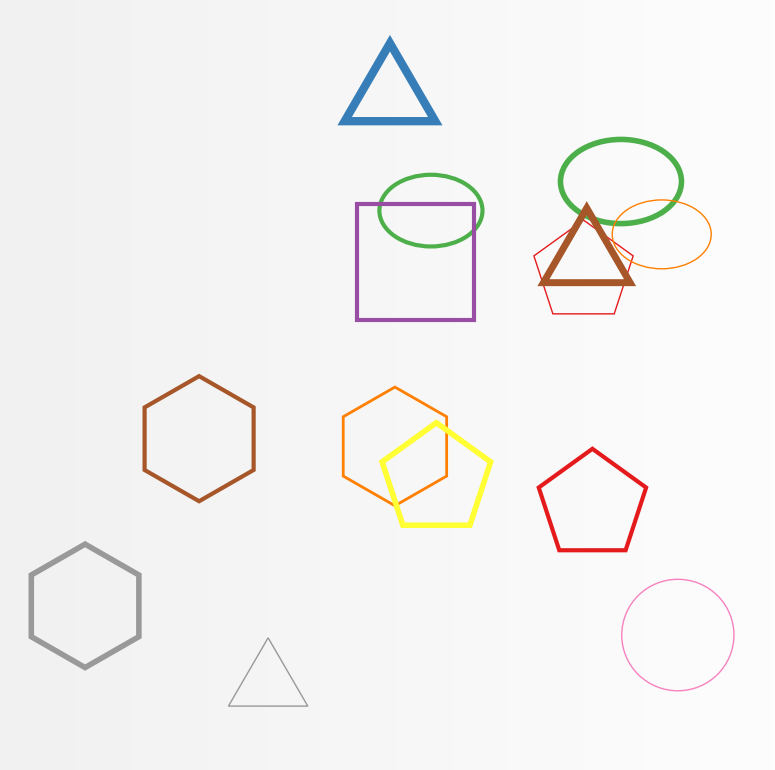[{"shape": "pentagon", "thickness": 1.5, "radius": 0.36, "center": [0.764, 0.344]}, {"shape": "pentagon", "thickness": 0.5, "radius": 0.34, "center": [0.753, 0.647]}, {"shape": "triangle", "thickness": 3, "radius": 0.34, "center": [0.503, 0.876]}, {"shape": "oval", "thickness": 2, "radius": 0.39, "center": [0.801, 0.764]}, {"shape": "oval", "thickness": 1.5, "radius": 0.33, "center": [0.556, 0.726]}, {"shape": "square", "thickness": 1.5, "radius": 0.38, "center": [0.536, 0.66]}, {"shape": "hexagon", "thickness": 1, "radius": 0.39, "center": [0.51, 0.42]}, {"shape": "oval", "thickness": 0.5, "radius": 0.32, "center": [0.854, 0.696]}, {"shape": "pentagon", "thickness": 2, "radius": 0.37, "center": [0.563, 0.377]}, {"shape": "triangle", "thickness": 2.5, "radius": 0.32, "center": [0.757, 0.665]}, {"shape": "hexagon", "thickness": 1.5, "radius": 0.41, "center": [0.257, 0.43]}, {"shape": "circle", "thickness": 0.5, "radius": 0.36, "center": [0.875, 0.175]}, {"shape": "triangle", "thickness": 0.5, "radius": 0.3, "center": [0.346, 0.113]}, {"shape": "hexagon", "thickness": 2, "radius": 0.4, "center": [0.11, 0.213]}]